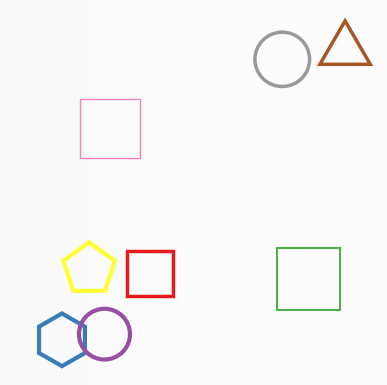[{"shape": "square", "thickness": 2.5, "radius": 0.3, "center": [0.387, 0.289]}, {"shape": "hexagon", "thickness": 3, "radius": 0.34, "center": [0.16, 0.117]}, {"shape": "square", "thickness": 1.5, "radius": 0.41, "center": [0.796, 0.275]}, {"shape": "circle", "thickness": 3, "radius": 0.33, "center": [0.27, 0.132]}, {"shape": "pentagon", "thickness": 3, "radius": 0.35, "center": [0.23, 0.301]}, {"shape": "triangle", "thickness": 2.5, "radius": 0.38, "center": [0.891, 0.87]}, {"shape": "square", "thickness": 1, "radius": 0.38, "center": [0.284, 0.667]}, {"shape": "circle", "thickness": 2.5, "radius": 0.35, "center": [0.728, 0.846]}]